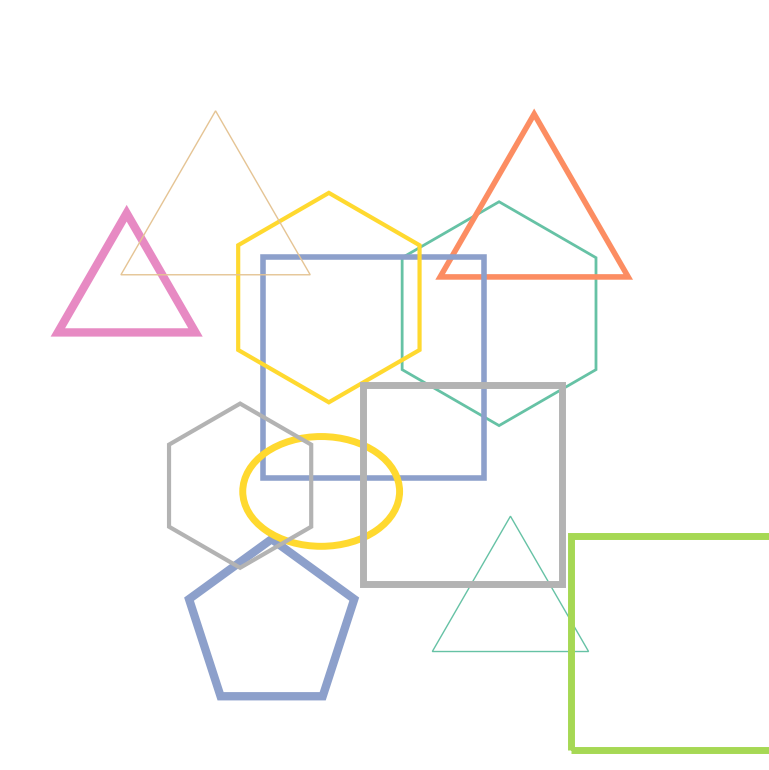[{"shape": "hexagon", "thickness": 1, "radius": 0.73, "center": [0.648, 0.593]}, {"shape": "triangle", "thickness": 0.5, "radius": 0.59, "center": [0.663, 0.212]}, {"shape": "triangle", "thickness": 2, "radius": 0.71, "center": [0.694, 0.711]}, {"shape": "square", "thickness": 2, "radius": 0.72, "center": [0.485, 0.523]}, {"shape": "pentagon", "thickness": 3, "radius": 0.56, "center": [0.353, 0.187]}, {"shape": "triangle", "thickness": 3, "radius": 0.52, "center": [0.165, 0.62]}, {"shape": "square", "thickness": 2.5, "radius": 0.7, "center": [0.881, 0.165]}, {"shape": "hexagon", "thickness": 1.5, "radius": 0.68, "center": [0.427, 0.614]}, {"shape": "oval", "thickness": 2.5, "radius": 0.51, "center": [0.417, 0.362]}, {"shape": "triangle", "thickness": 0.5, "radius": 0.71, "center": [0.28, 0.714]}, {"shape": "hexagon", "thickness": 1.5, "radius": 0.53, "center": [0.312, 0.369]}, {"shape": "square", "thickness": 2.5, "radius": 0.65, "center": [0.6, 0.371]}]